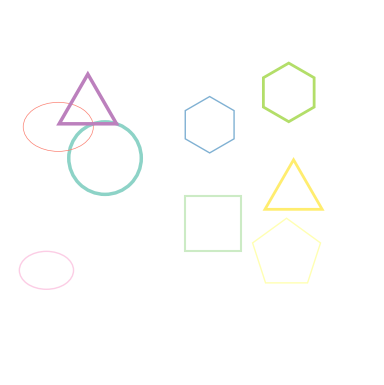[{"shape": "circle", "thickness": 2.5, "radius": 0.47, "center": [0.273, 0.589]}, {"shape": "pentagon", "thickness": 1, "radius": 0.46, "center": [0.744, 0.34]}, {"shape": "oval", "thickness": 0.5, "radius": 0.46, "center": [0.151, 0.671]}, {"shape": "hexagon", "thickness": 1, "radius": 0.37, "center": [0.545, 0.676]}, {"shape": "hexagon", "thickness": 2, "radius": 0.38, "center": [0.75, 0.76]}, {"shape": "oval", "thickness": 1, "radius": 0.35, "center": [0.121, 0.298]}, {"shape": "triangle", "thickness": 2.5, "radius": 0.43, "center": [0.228, 0.721]}, {"shape": "square", "thickness": 1.5, "radius": 0.36, "center": [0.553, 0.419]}, {"shape": "triangle", "thickness": 2, "radius": 0.43, "center": [0.763, 0.499]}]